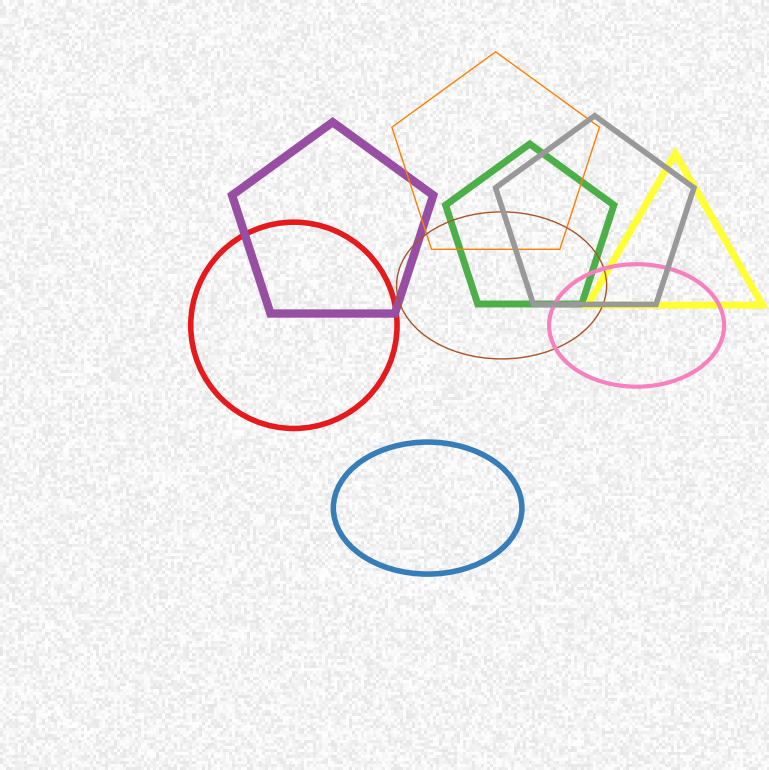[{"shape": "circle", "thickness": 2, "radius": 0.67, "center": [0.382, 0.578]}, {"shape": "oval", "thickness": 2, "radius": 0.61, "center": [0.555, 0.34]}, {"shape": "pentagon", "thickness": 2.5, "radius": 0.57, "center": [0.688, 0.698]}, {"shape": "pentagon", "thickness": 3, "radius": 0.69, "center": [0.432, 0.704]}, {"shape": "pentagon", "thickness": 0.5, "radius": 0.71, "center": [0.644, 0.791]}, {"shape": "triangle", "thickness": 2.5, "radius": 0.66, "center": [0.877, 0.669]}, {"shape": "oval", "thickness": 0.5, "radius": 0.68, "center": [0.651, 0.629]}, {"shape": "oval", "thickness": 1.5, "radius": 0.57, "center": [0.827, 0.577]}, {"shape": "pentagon", "thickness": 2, "radius": 0.68, "center": [0.772, 0.714]}]